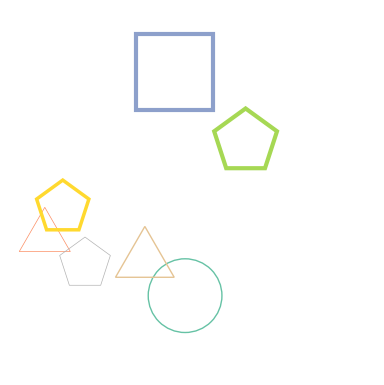[{"shape": "circle", "thickness": 1, "radius": 0.48, "center": [0.481, 0.232]}, {"shape": "triangle", "thickness": 0.5, "radius": 0.38, "center": [0.116, 0.385]}, {"shape": "square", "thickness": 3, "radius": 0.5, "center": [0.453, 0.813]}, {"shape": "pentagon", "thickness": 3, "radius": 0.43, "center": [0.638, 0.632]}, {"shape": "pentagon", "thickness": 2.5, "radius": 0.36, "center": [0.163, 0.461]}, {"shape": "triangle", "thickness": 1, "radius": 0.44, "center": [0.376, 0.324]}, {"shape": "pentagon", "thickness": 0.5, "radius": 0.35, "center": [0.221, 0.315]}]